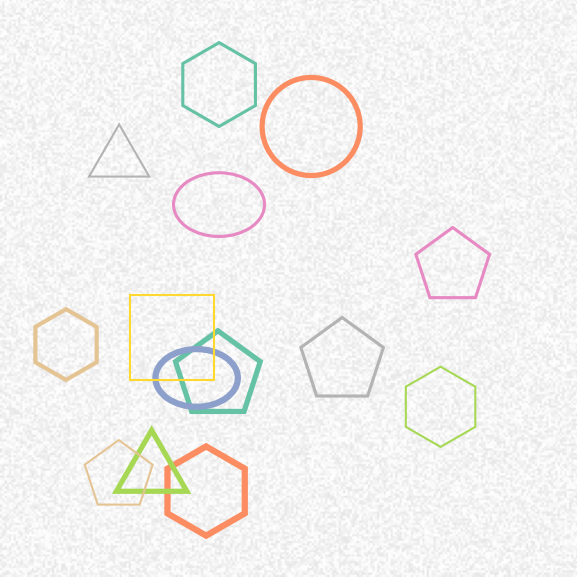[{"shape": "hexagon", "thickness": 1.5, "radius": 0.36, "center": [0.379, 0.853]}, {"shape": "pentagon", "thickness": 2.5, "radius": 0.39, "center": [0.377, 0.349]}, {"shape": "hexagon", "thickness": 3, "radius": 0.39, "center": [0.357, 0.149]}, {"shape": "circle", "thickness": 2.5, "radius": 0.42, "center": [0.539, 0.78]}, {"shape": "oval", "thickness": 3, "radius": 0.36, "center": [0.341, 0.345]}, {"shape": "pentagon", "thickness": 1.5, "radius": 0.34, "center": [0.784, 0.538]}, {"shape": "oval", "thickness": 1.5, "radius": 0.39, "center": [0.379, 0.645]}, {"shape": "hexagon", "thickness": 1, "radius": 0.35, "center": [0.763, 0.295]}, {"shape": "triangle", "thickness": 2.5, "radius": 0.35, "center": [0.263, 0.184]}, {"shape": "square", "thickness": 1, "radius": 0.37, "center": [0.298, 0.414]}, {"shape": "hexagon", "thickness": 2, "radius": 0.31, "center": [0.114, 0.403]}, {"shape": "pentagon", "thickness": 1, "radius": 0.31, "center": [0.206, 0.175]}, {"shape": "triangle", "thickness": 1, "radius": 0.3, "center": [0.206, 0.723]}, {"shape": "pentagon", "thickness": 1.5, "radius": 0.38, "center": [0.592, 0.374]}]